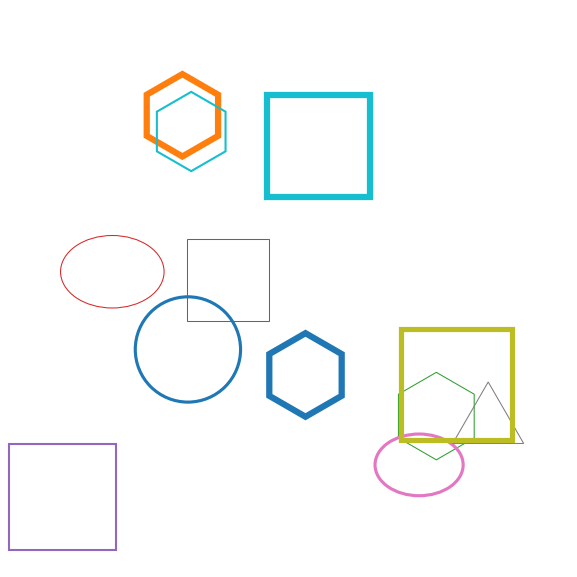[{"shape": "hexagon", "thickness": 3, "radius": 0.36, "center": [0.529, 0.35]}, {"shape": "circle", "thickness": 1.5, "radius": 0.46, "center": [0.325, 0.394]}, {"shape": "hexagon", "thickness": 3, "radius": 0.36, "center": [0.316, 0.799]}, {"shape": "hexagon", "thickness": 0.5, "radius": 0.38, "center": [0.756, 0.279]}, {"shape": "oval", "thickness": 0.5, "radius": 0.45, "center": [0.194, 0.529]}, {"shape": "square", "thickness": 1, "radius": 0.46, "center": [0.108, 0.139]}, {"shape": "square", "thickness": 0.5, "radius": 0.35, "center": [0.395, 0.514]}, {"shape": "oval", "thickness": 1.5, "radius": 0.38, "center": [0.726, 0.194]}, {"shape": "triangle", "thickness": 0.5, "radius": 0.36, "center": [0.845, 0.267]}, {"shape": "square", "thickness": 2.5, "radius": 0.48, "center": [0.79, 0.333]}, {"shape": "hexagon", "thickness": 1, "radius": 0.34, "center": [0.331, 0.771]}, {"shape": "square", "thickness": 3, "radius": 0.44, "center": [0.551, 0.746]}]